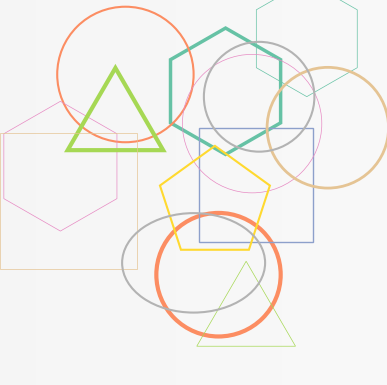[{"shape": "hexagon", "thickness": 2.5, "radius": 0.82, "center": [0.582, 0.763]}, {"shape": "hexagon", "thickness": 0.5, "radius": 0.75, "center": [0.792, 0.899]}, {"shape": "circle", "thickness": 1.5, "radius": 0.88, "center": [0.324, 0.807]}, {"shape": "circle", "thickness": 3, "radius": 0.8, "center": [0.564, 0.286]}, {"shape": "square", "thickness": 1, "radius": 0.74, "center": [0.662, 0.519]}, {"shape": "hexagon", "thickness": 0.5, "radius": 0.84, "center": [0.156, 0.568]}, {"shape": "circle", "thickness": 0.5, "radius": 0.9, "center": [0.651, 0.679]}, {"shape": "triangle", "thickness": 0.5, "radius": 0.74, "center": [0.635, 0.174]}, {"shape": "triangle", "thickness": 3, "radius": 0.71, "center": [0.298, 0.681]}, {"shape": "pentagon", "thickness": 1.5, "radius": 0.75, "center": [0.555, 0.472]}, {"shape": "circle", "thickness": 2, "radius": 0.78, "center": [0.846, 0.668]}, {"shape": "square", "thickness": 0.5, "radius": 0.88, "center": [0.177, 0.478]}, {"shape": "circle", "thickness": 1.5, "radius": 0.71, "center": [0.669, 0.749]}, {"shape": "oval", "thickness": 1.5, "radius": 0.92, "center": [0.5, 0.317]}]